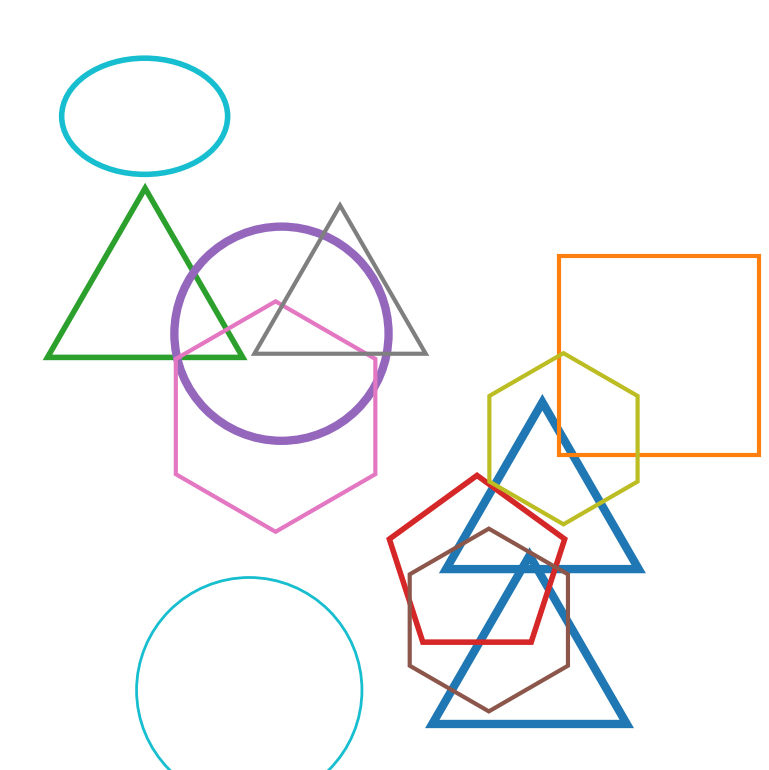[{"shape": "triangle", "thickness": 3, "radius": 0.73, "center": [0.688, 0.133]}, {"shape": "triangle", "thickness": 3, "radius": 0.72, "center": [0.704, 0.333]}, {"shape": "square", "thickness": 1.5, "radius": 0.65, "center": [0.856, 0.539]}, {"shape": "triangle", "thickness": 2, "radius": 0.73, "center": [0.188, 0.609]}, {"shape": "pentagon", "thickness": 2, "radius": 0.6, "center": [0.62, 0.263]}, {"shape": "circle", "thickness": 3, "radius": 0.7, "center": [0.366, 0.567]}, {"shape": "hexagon", "thickness": 1.5, "radius": 0.59, "center": [0.635, 0.195]}, {"shape": "hexagon", "thickness": 1.5, "radius": 0.75, "center": [0.358, 0.459]}, {"shape": "triangle", "thickness": 1.5, "radius": 0.64, "center": [0.442, 0.605]}, {"shape": "hexagon", "thickness": 1.5, "radius": 0.56, "center": [0.732, 0.43]}, {"shape": "circle", "thickness": 1, "radius": 0.73, "center": [0.324, 0.104]}, {"shape": "oval", "thickness": 2, "radius": 0.54, "center": [0.188, 0.849]}]